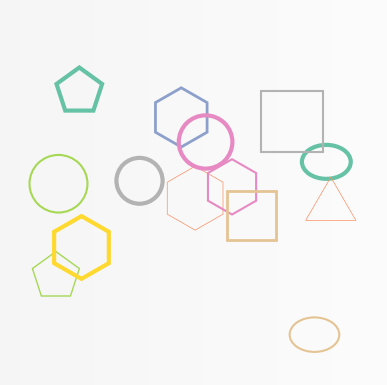[{"shape": "pentagon", "thickness": 3, "radius": 0.31, "center": [0.205, 0.763]}, {"shape": "oval", "thickness": 3, "radius": 0.32, "center": [0.842, 0.58]}, {"shape": "triangle", "thickness": 0.5, "radius": 0.37, "center": [0.854, 0.465]}, {"shape": "hexagon", "thickness": 0.5, "radius": 0.42, "center": [0.504, 0.485]}, {"shape": "hexagon", "thickness": 2, "radius": 0.38, "center": [0.468, 0.695]}, {"shape": "hexagon", "thickness": 1.5, "radius": 0.36, "center": [0.599, 0.515]}, {"shape": "circle", "thickness": 3, "radius": 0.35, "center": [0.531, 0.631]}, {"shape": "pentagon", "thickness": 1, "radius": 0.32, "center": [0.144, 0.283]}, {"shape": "circle", "thickness": 1.5, "radius": 0.37, "center": [0.151, 0.523]}, {"shape": "hexagon", "thickness": 3, "radius": 0.41, "center": [0.21, 0.357]}, {"shape": "square", "thickness": 2, "radius": 0.32, "center": [0.649, 0.44]}, {"shape": "oval", "thickness": 1.5, "radius": 0.32, "center": [0.812, 0.131]}, {"shape": "square", "thickness": 1.5, "radius": 0.4, "center": [0.753, 0.684]}, {"shape": "circle", "thickness": 3, "radius": 0.3, "center": [0.36, 0.53]}]